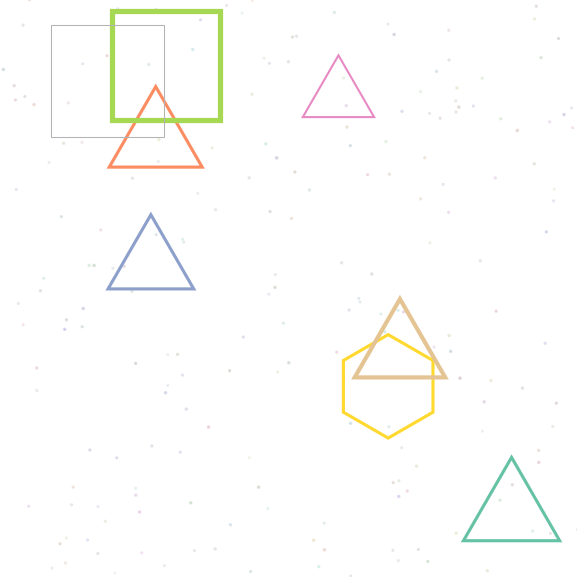[{"shape": "triangle", "thickness": 1.5, "radius": 0.48, "center": [0.886, 0.111]}, {"shape": "triangle", "thickness": 1.5, "radius": 0.46, "center": [0.27, 0.756]}, {"shape": "triangle", "thickness": 1.5, "radius": 0.43, "center": [0.261, 0.542]}, {"shape": "triangle", "thickness": 1, "radius": 0.36, "center": [0.586, 0.832]}, {"shape": "square", "thickness": 2.5, "radius": 0.47, "center": [0.287, 0.886]}, {"shape": "hexagon", "thickness": 1.5, "radius": 0.45, "center": [0.672, 0.33]}, {"shape": "triangle", "thickness": 2, "radius": 0.45, "center": [0.693, 0.391]}, {"shape": "square", "thickness": 0.5, "radius": 0.49, "center": [0.186, 0.859]}]